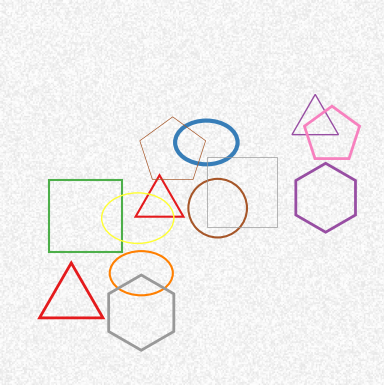[{"shape": "triangle", "thickness": 2, "radius": 0.48, "center": [0.185, 0.222]}, {"shape": "triangle", "thickness": 1.5, "radius": 0.36, "center": [0.414, 0.473]}, {"shape": "oval", "thickness": 3, "radius": 0.41, "center": [0.536, 0.63]}, {"shape": "square", "thickness": 1.5, "radius": 0.47, "center": [0.222, 0.439]}, {"shape": "triangle", "thickness": 1, "radius": 0.35, "center": [0.819, 0.685]}, {"shape": "hexagon", "thickness": 2, "radius": 0.45, "center": [0.846, 0.486]}, {"shape": "oval", "thickness": 1.5, "radius": 0.41, "center": [0.367, 0.29]}, {"shape": "oval", "thickness": 1, "radius": 0.47, "center": [0.358, 0.433]}, {"shape": "circle", "thickness": 1.5, "radius": 0.38, "center": [0.565, 0.459]}, {"shape": "pentagon", "thickness": 0.5, "radius": 0.45, "center": [0.449, 0.607]}, {"shape": "pentagon", "thickness": 2, "radius": 0.38, "center": [0.862, 0.649]}, {"shape": "square", "thickness": 0.5, "radius": 0.45, "center": [0.629, 0.501]}, {"shape": "hexagon", "thickness": 2, "radius": 0.49, "center": [0.367, 0.188]}]